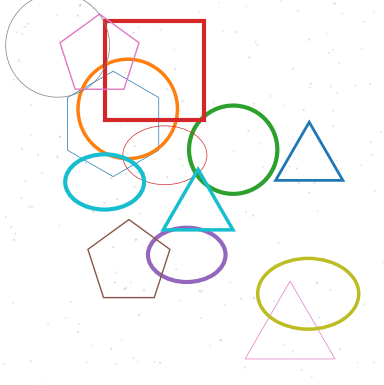[{"shape": "triangle", "thickness": 2, "radius": 0.5, "center": [0.803, 0.582]}, {"shape": "hexagon", "thickness": 0.5, "radius": 0.68, "center": [0.294, 0.678]}, {"shape": "circle", "thickness": 2.5, "radius": 0.65, "center": [0.332, 0.717]}, {"shape": "circle", "thickness": 3, "radius": 0.57, "center": [0.606, 0.611]}, {"shape": "square", "thickness": 3, "radius": 0.64, "center": [0.402, 0.818]}, {"shape": "oval", "thickness": 0.5, "radius": 0.55, "center": [0.428, 0.597]}, {"shape": "oval", "thickness": 3, "radius": 0.5, "center": [0.485, 0.338]}, {"shape": "pentagon", "thickness": 1, "radius": 0.56, "center": [0.335, 0.318]}, {"shape": "triangle", "thickness": 0.5, "radius": 0.67, "center": [0.753, 0.135]}, {"shape": "pentagon", "thickness": 1, "radius": 0.54, "center": [0.259, 0.856]}, {"shape": "circle", "thickness": 0.5, "radius": 0.67, "center": [0.15, 0.882]}, {"shape": "oval", "thickness": 2.5, "radius": 0.66, "center": [0.801, 0.237]}, {"shape": "oval", "thickness": 3, "radius": 0.51, "center": [0.272, 0.527]}, {"shape": "triangle", "thickness": 2.5, "radius": 0.52, "center": [0.514, 0.455]}]